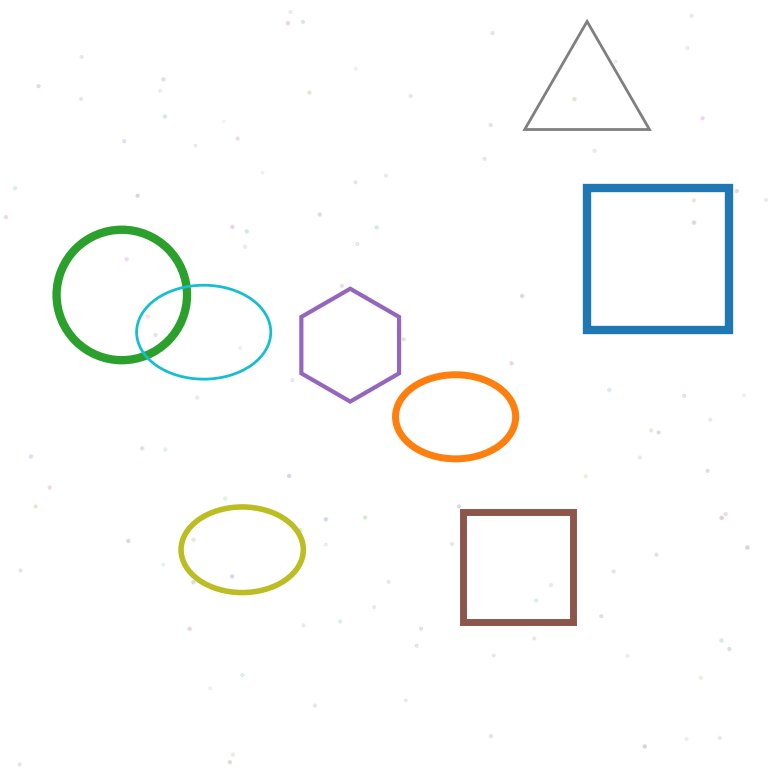[{"shape": "square", "thickness": 3, "radius": 0.46, "center": [0.854, 0.664]}, {"shape": "oval", "thickness": 2.5, "radius": 0.39, "center": [0.592, 0.459]}, {"shape": "circle", "thickness": 3, "radius": 0.42, "center": [0.158, 0.617]}, {"shape": "hexagon", "thickness": 1.5, "radius": 0.37, "center": [0.455, 0.552]}, {"shape": "square", "thickness": 2.5, "radius": 0.36, "center": [0.672, 0.264]}, {"shape": "triangle", "thickness": 1, "radius": 0.47, "center": [0.762, 0.879]}, {"shape": "oval", "thickness": 2, "radius": 0.4, "center": [0.315, 0.286]}, {"shape": "oval", "thickness": 1, "radius": 0.44, "center": [0.265, 0.569]}]